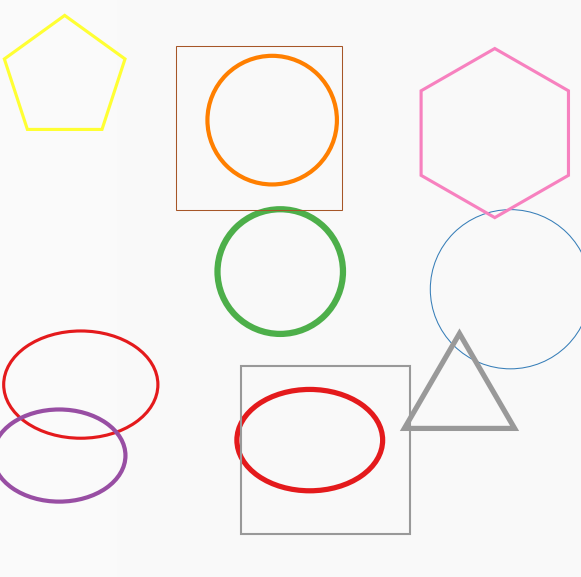[{"shape": "oval", "thickness": 1.5, "radius": 0.66, "center": [0.139, 0.333]}, {"shape": "oval", "thickness": 2.5, "radius": 0.63, "center": [0.533, 0.237]}, {"shape": "circle", "thickness": 0.5, "radius": 0.69, "center": [0.878, 0.498]}, {"shape": "circle", "thickness": 3, "radius": 0.54, "center": [0.482, 0.529]}, {"shape": "oval", "thickness": 2, "radius": 0.57, "center": [0.102, 0.21]}, {"shape": "circle", "thickness": 2, "radius": 0.56, "center": [0.468, 0.791]}, {"shape": "pentagon", "thickness": 1.5, "radius": 0.55, "center": [0.111, 0.863]}, {"shape": "square", "thickness": 0.5, "radius": 0.71, "center": [0.445, 0.778]}, {"shape": "hexagon", "thickness": 1.5, "radius": 0.73, "center": [0.851, 0.769]}, {"shape": "triangle", "thickness": 2.5, "radius": 0.55, "center": [0.791, 0.312]}, {"shape": "square", "thickness": 1, "radius": 0.73, "center": [0.561, 0.22]}]